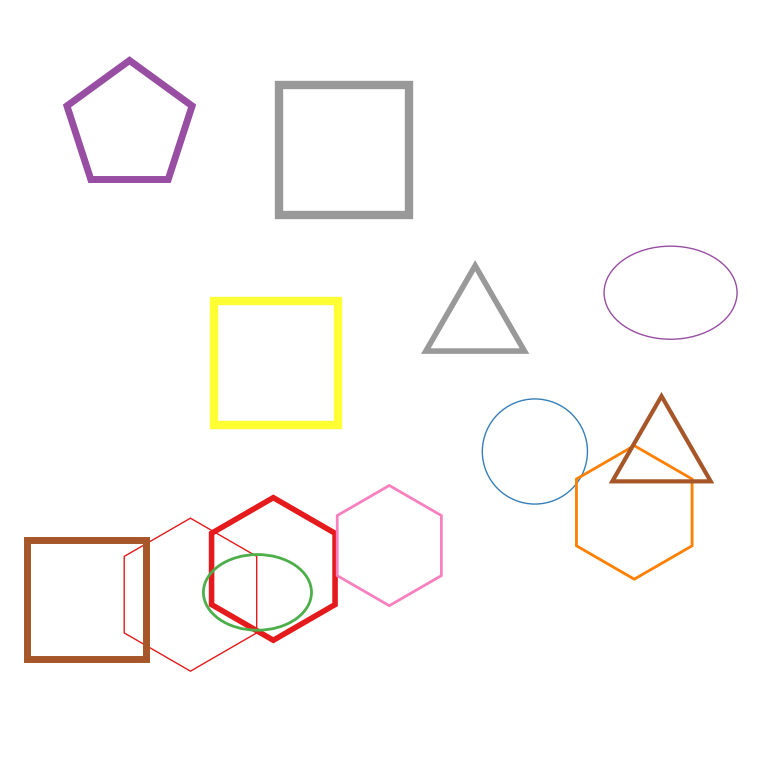[{"shape": "hexagon", "thickness": 2, "radius": 0.46, "center": [0.355, 0.261]}, {"shape": "hexagon", "thickness": 0.5, "radius": 0.5, "center": [0.247, 0.228]}, {"shape": "circle", "thickness": 0.5, "radius": 0.34, "center": [0.695, 0.414]}, {"shape": "oval", "thickness": 1, "radius": 0.35, "center": [0.334, 0.231]}, {"shape": "pentagon", "thickness": 2.5, "radius": 0.43, "center": [0.168, 0.836]}, {"shape": "oval", "thickness": 0.5, "radius": 0.43, "center": [0.871, 0.62]}, {"shape": "hexagon", "thickness": 1, "radius": 0.43, "center": [0.824, 0.335]}, {"shape": "square", "thickness": 3, "radius": 0.4, "center": [0.359, 0.528]}, {"shape": "triangle", "thickness": 1.5, "radius": 0.37, "center": [0.859, 0.412]}, {"shape": "square", "thickness": 2.5, "radius": 0.39, "center": [0.112, 0.221]}, {"shape": "hexagon", "thickness": 1, "radius": 0.39, "center": [0.506, 0.291]}, {"shape": "square", "thickness": 3, "radius": 0.42, "center": [0.447, 0.805]}, {"shape": "triangle", "thickness": 2, "radius": 0.37, "center": [0.617, 0.581]}]